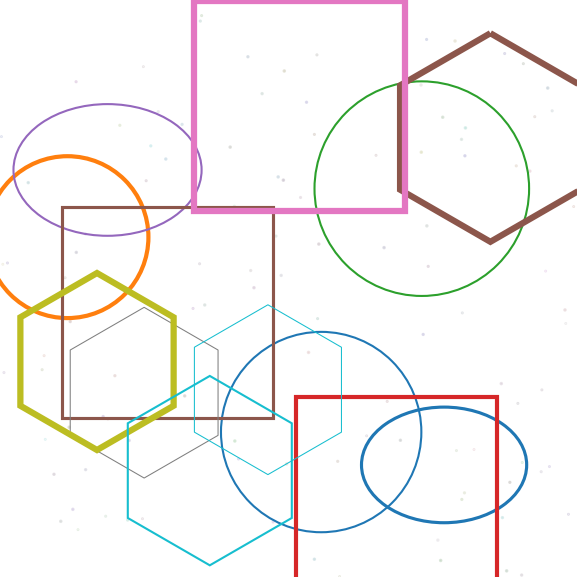[{"shape": "oval", "thickness": 1.5, "radius": 0.72, "center": [0.769, 0.194]}, {"shape": "circle", "thickness": 1, "radius": 0.87, "center": [0.556, 0.251]}, {"shape": "circle", "thickness": 2, "radius": 0.7, "center": [0.117, 0.588]}, {"shape": "circle", "thickness": 1, "radius": 0.93, "center": [0.73, 0.672]}, {"shape": "square", "thickness": 2, "radius": 0.87, "center": [0.687, 0.137]}, {"shape": "oval", "thickness": 1, "radius": 0.81, "center": [0.186, 0.705]}, {"shape": "square", "thickness": 1.5, "radius": 0.91, "center": [0.29, 0.458]}, {"shape": "hexagon", "thickness": 3, "radius": 0.9, "center": [0.849, 0.761]}, {"shape": "square", "thickness": 3, "radius": 0.91, "center": [0.519, 0.816]}, {"shape": "hexagon", "thickness": 0.5, "radius": 0.74, "center": [0.25, 0.319]}, {"shape": "hexagon", "thickness": 3, "radius": 0.77, "center": [0.168, 0.373]}, {"shape": "hexagon", "thickness": 1, "radius": 0.82, "center": [0.363, 0.184]}, {"shape": "hexagon", "thickness": 0.5, "radius": 0.74, "center": [0.464, 0.324]}]